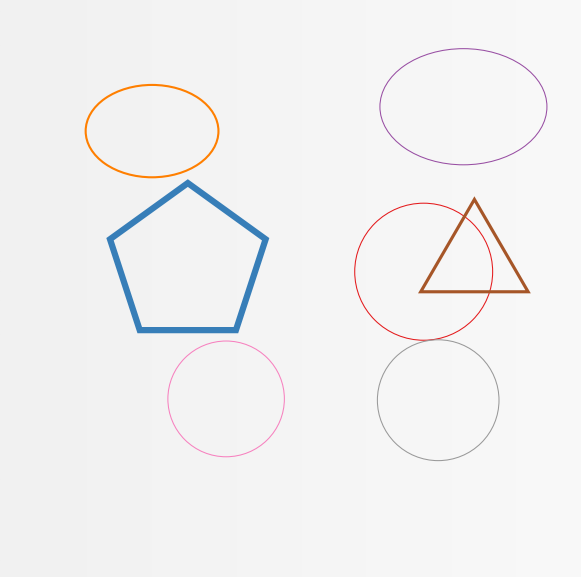[{"shape": "circle", "thickness": 0.5, "radius": 0.59, "center": [0.729, 0.529]}, {"shape": "pentagon", "thickness": 3, "radius": 0.7, "center": [0.323, 0.541]}, {"shape": "oval", "thickness": 0.5, "radius": 0.72, "center": [0.797, 0.814]}, {"shape": "oval", "thickness": 1, "radius": 0.57, "center": [0.262, 0.772]}, {"shape": "triangle", "thickness": 1.5, "radius": 0.53, "center": [0.816, 0.547]}, {"shape": "circle", "thickness": 0.5, "radius": 0.5, "center": [0.389, 0.308]}, {"shape": "circle", "thickness": 0.5, "radius": 0.52, "center": [0.754, 0.306]}]